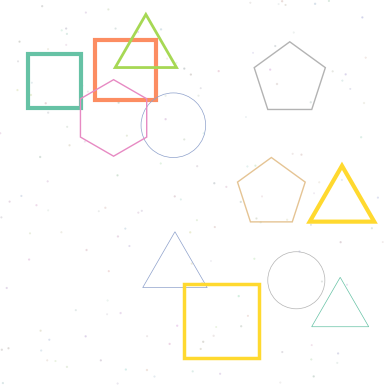[{"shape": "triangle", "thickness": 0.5, "radius": 0.43, "center": [0.884, 0.194]}, {"shape": "square", "thickness": 3, "radius": 0.35, "center": [0.141, 0.79]}, {"shape": "square", "thickness": 3, "radius": 0.39, "center": [0.325, 0.818]}, {"shape": "circle", "thickness": 0.5, "radius": 0.42, "center": [0.45, 0.675]}, {"shape": "triangle", "thickness": 0.5, "radius": 0.48, "center": [0.454, 0.301]}, {"shape": "hexagon", "thickness": 1, "radius": 0.5, "center": [0.295, 0.694]}, {"shape": "triangle", "thickness": 2, "radius": 0.46, "center": [0.379, 0.871]}, {"shape": "triangle", "thickness": 3, "radius": 0.48, "center": [0.888, 0.473]}, {"shape": "square", "thickness": 2.5, "radius": 0.49, "center": [0.575, 0.166]}, {"shape": "pentagon", "thickness": 1, "radius": 0.46, "center": [0.705, 0.498]}, {"shape": "circle", "thickness": 0.5, "radius": 0.37, "center": [0.77, 0.272]}, {"shape": "pentagon", "thickness": 1, "radius": 0.49, "center": [0.753, 0.794]}]